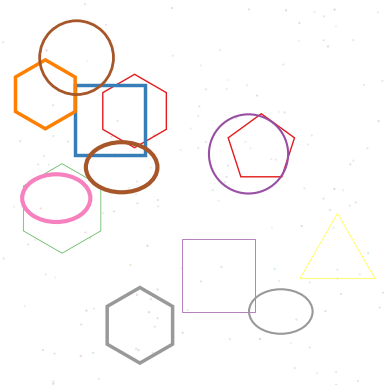[{"shape": "hexagon", "thickness": 1, "radius": 0.48, "center": [0.35, 0.712]}, {"shape": "pentagon", "thickness": 1, "radius": 0.45, "center": [0.679, 0.614]}, {"shape": "square", "thickness": 2.5, "radius": 0.46, "center": [0.286, 0.688]}, {"shape": "hexagon", "thickness": 0.5, "radius": 0.58, "center": [0.161, 0.459]}, {"shape": "circle", "thickness": 1.5, "radius": 0.51, "center": [0.646, 0.6]}, {"shape": "square", "thickness": 0.5, "radius": 0.47, "center": [0.568, 0.284]}, {"shape": "hexagon", "thickness": 2.5, "radius": 0.45, "center": [0.118, 0.755]}, {"shape": "triangle", "thickness": 0.5, "radius": 0.56, "center": [0.877, 0.333]}, {"shape": "oval", "thickness": 3, "radius": 0.46, "center": [0.316, 0.566]}, {"shape": "circle", "thickness": 2, "radius": 0.48, "center": [0.199, 0.85]}, {"shape": "oval", "thickness": 3, "radius": 0.44, "center": [0.146, 0.485]}, {"shape": "oval", "thickness": 1.5, "radius": 0.41, "center": [0.729, 0.191]}, {"shape": "hexagon", "thickness": 2.5, "radius": 0.49, "center": [0.363, 0.155]}]